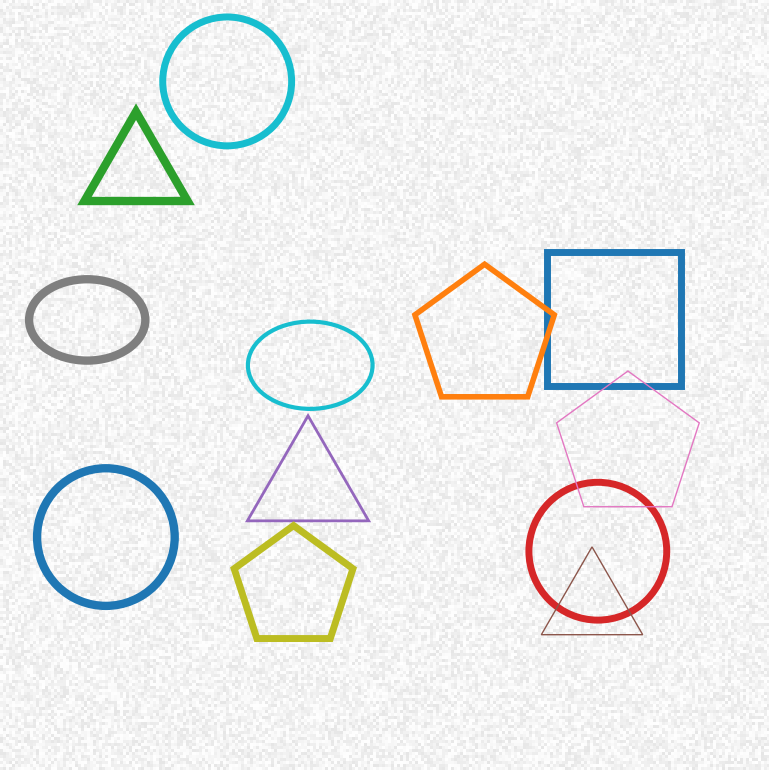[{"shape": "circle", "thickness": 3, "radius": 0.45, "center": [0.138, 0.303]}, {"shape": "square", "thickness": 2.5, "radius": 0.43, "center": [0.797, 0.586]}, {"shape": "pentagon", "thickness": 2, "radius": 0.48, "center": [0.629, 0.562]}, {"shape": "triangle", "thickness": 3, "radius": 0.39, "center": [0.177, 0.778]}, {"shape": "circle", "thickness": 2.5, "radius": 0.45, "center": [0.776, 0.284]}, {"shape": "triangle", "thickness": 1, "radius": 0.45, "center": [0.4, 0.369]}, {"shape": "triangle", "thickness": 0.5, "radius": 0.38, "center": [0.769, 0.214]}, {"shape": "pentagon", "thickness": 0.5, "radius": 0.49, "center": [0.815, 0.421]}, {"shape": "oval", "thickness": 3, "radius": 0.38, "center": [0.113, 0.585]}, {"shape": "pentagon", "thickness": 2.5, "radius": 0.41, "center": [0.381, 0.236]}, {"shape": "oval", "thickness": 1.5, "radius": 0.4, "center": [0.403, 0.526]}, {"shape": "circle", "thickness": 2.5, "radius": 0.42, "center": [0.295, 0.894]}]